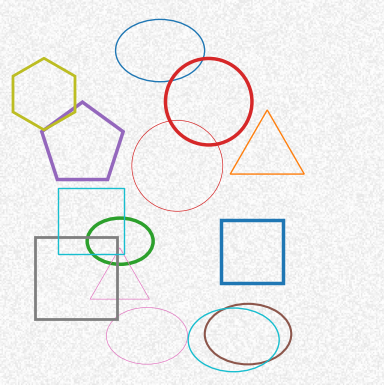[{"shape": "oval", "thickness": 1, "radius": 0.58, "center": [0.416, 0.869]}, {"shape": "square", "thickness": 2.5, "radius": 0.41, "center": [0.655, 0.347]}, {"shape": "triangle", "thickness": 1, "radius": 0.56, "center": [0.694, 0.603]}, {"shape": "oval", "thickness": 2.5, "radius": 0.43, "center": [0.312, 0.374]}, {"shape": "circle", "thickness": 2.5, "radius": 0.56, "center": [0.542, 0.736]}, {"shape": "circle", "thickness": 0.5, "radius": 0.59, "center": [0.46, 0.569]}, {"shape": "pentagon", "thickness": 2.5, "radius": 0.56, "center": [0.214, 0.624]}, {"shape": "oval", "thickness": 1.5, "radius": 0.56, "center": [0.644, 0.132]}, {"shape": "triangle", "thickness": 0.5, "radius": 0.45, "center": [0.311, 0.268]}, {"shape": "oval", "thickness": 0.5, "radius": 0.53, "center": [0.382, 0.128]}, {"shape": "square", "thickness": 2, "radius": 0.53, "center": [0.197, 0.278]}, {"shape": "hexagon", "thickness": 2, "radius": 0.46, "center": [0.114, 0.756]}, {"shape": "oval", "thickness": 1, "radius": 0.59, "center": [0.607, 0.117]}, {"shape": "square", "thickness": 1, "radius": 0.43, "center": [0.236, 0.426]}]